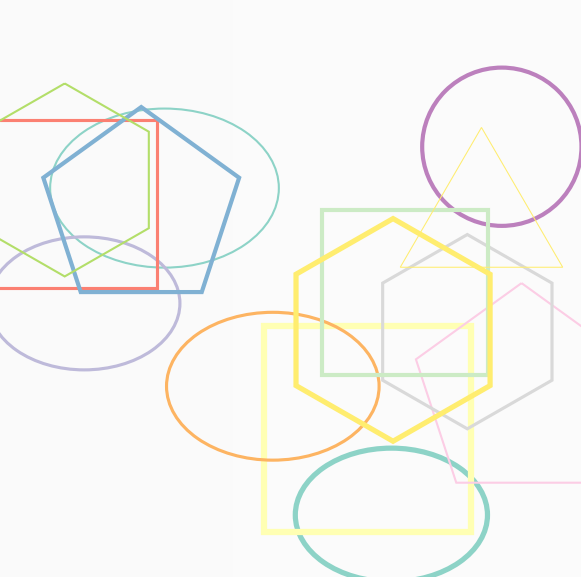[{"shape": "oval", "thickness": 2.5, "radius": 0.83, "center": [0.673, 0.107]}, {"shape": "oval", "thickness": 1, "radius": 0.98, "center": [0.283, 0.673]}, {"shape": "square", "thickness": 3, "radius": 0.89, "center": [0.633, 0.257]}, {"shape": "oval", "thickness": 1.5, "radius": 0.82, "center": [0.145, 0.474]}, {"shape": "square", "thickness": 1.5, "radius": 0.73, "center": [0.125, 0.646]}, {"shape": "pentagon", "thickness": 2, "radius": 0.89, "center": [0.243, 0.637]}, {"shape": "oval", "thickness": 1.5, "radius": 0.91, "center": [0.469, 0.33]}, {"shape": "hexagon", "thickness": 1, "radius": 0.84, "center": [0.111, 0.688]}, {"shape": "pentagon", "thickness": 1, "radius": 0.96, "center": [0.897, 0.318]}, {"shape": "hexagon", "thickness": 1.5, "radius": 0.84, "center": [0.804, 0.425]}, {"shape": "circle", "thickness": 2, "radius": 0.69, "center": [0.863, 0.745]}, {"shape": "square", "thickness": 2, "radius": 0.71, "center": [0.697, 0.493]}, {"shape": "hexagon", "thickness": 2.5, "radius": 0.96, "center": [0.676, 0.428]}, {"shape": "triangle", "thickness": 0.5, "radius": 0.81, "center": [0.828, 0.617]}]